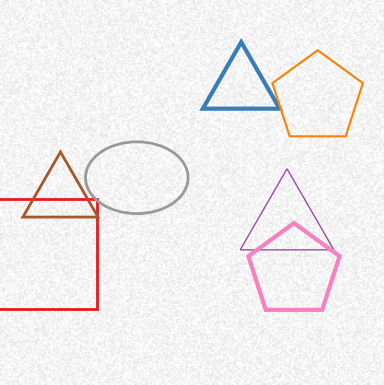[{"shape": "square", "thickness": 2, "radius": 0.71, "center": [0.11, 0.341]}, {"shape": "triangle", "thickness": 3, "radius": 0.58, "center": [0.627, 0.775]}, {"shape": "triangle", "thickness": 1, "radius": 0.7, "center": [0.746, 0.421]}, {"shape": "pentagon", "thickness": 1.5, "radius": 0.62, "center": [0.825, 0.746]}, {"shape": "triangle", "thickness": 2, "radius": 0.56, "center": [0.157, 0.493]}, {"shape": "pentagon", "thickness": 3, "radius": 0.62, "center": [0.764, 0.296]}, {"shape": "oval", "thickness": 2, "radius": 0.67, "center": [0.355, 0.538]}]